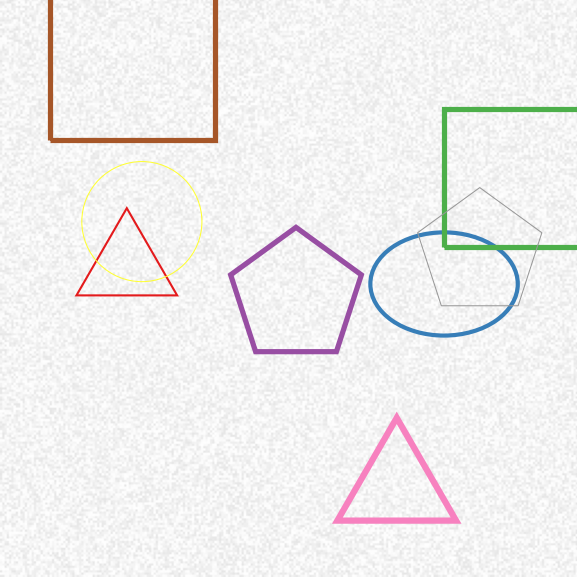[{"shape": "triangle", "thickness": 1, "radius": 0.5, "center": [0.22, 0.538]}, {"shape": "oval", "thickness": 2, "radius": 0.64, "center": [0.769, 0.507]}, {"shape": "square", "thickness": 2.5, "radius": 0.6, "center": [0.888, 0.691]}, {"shape": "pentagon", "thickness": 2.5, "radius": 0.59, "center": [0.513, 0.486]}, {"shape": "circle", "thickness": 0.5, "radius": 0.52, "center": [0.246, 0.615]}, {"shape": "square", "thickness": 2.5, "radius": 0.71, "center": [0.23, 0.899]}, {"shape": "triangle", "thickness": 3, "radius": 0.59, "center": [0.687, 0.157]}, {"shape": "pentagon", "thickness": 0.5, "radius": 0.57, "center": [0.831, 0.561]}]